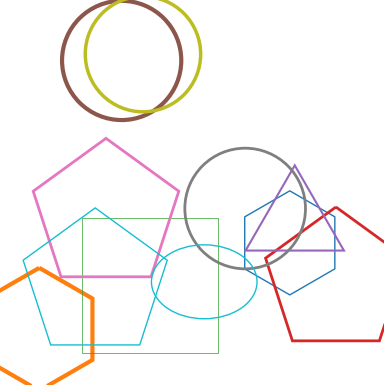[{"shape": "hexagon", "thickness": 1, "radius": 0.68, "center": [0.753, 0.369]}, {"shape": "hexagon", "thickness": 3, "radius": 0.8, "center": [0.102, 0.145]}, {"shape": "square", "thickness": 0.5, "radius": 0.88, "center": [0.39, 0.258]}, {"shape": "pentagon", "thickness": 2, "radius": 0.96, "center": [0.873, 0.27]}, {"shape": "triangle", "thickness": 1.5, "radius": 0.74, "center": [0.766, 0.423]}, {"shape": "circle", "thickness": 3, "radius": 0.77, "center": [0.316, 0.843]}, {"shape": "pentagon", "thickness": 2, "radius": 0.99, "center": [0.275, 0.442]}, {"shape": "circle", "thickness": 2, "radius": 0.78, "center": [0.637, 0.458]}, {"shape": "circle", "thickness": 2.5, "radius": 0.75, "center": [0.371, 0.859]}, {"shape": "oval", "thickness": 1, "radius": 0.69, "center": [0.531, 0.268]}, {"shape": "pentagon", "thickness": 1, "radius": 0.98, "center": [0.247, 0.263]}]